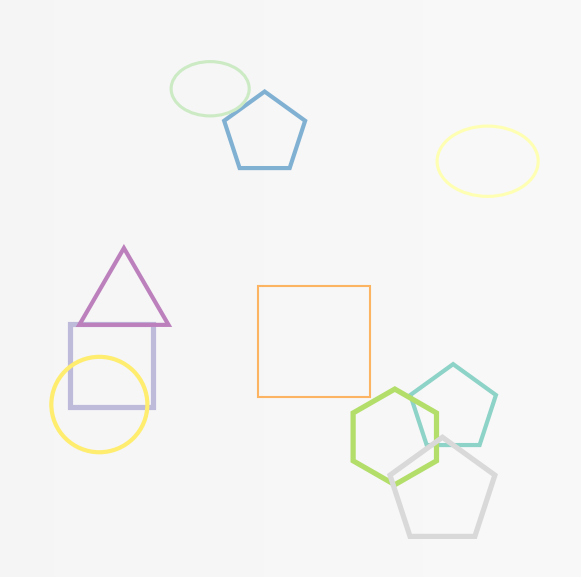[{"shape": "pentagon", "thickness": 2, "radius": 0.39, "center": [0.78, 0.291]}, {"shape": "oval", "thickness": 1.5, "radius": 0.43, "center": [0.839, 0.72]}, {"shape": "square", "thickness": 2.5, "radius": 0.36, "center": [0.192, 0.365]}, {"shape": "pentagon", "thickness": 2, "radius": 0.37, "center": [0.455, 0.767]}, {"shape": "square", "thickness": 1, "radius": 0.48, "center": [0.54, 0.408]}, {"shape": "hexagon", "thickness": 2.5, "radius": 0.41, "center": [0.679, 0.243]}, {"shape": "pentagon", "thickness": 2.5, "radius": 0.47, "center": [0.761, 0.147]}, {"shape": "triangle", "thickness": 2, "radius": 0.44, "center": [0.213, 0.481]}, {"shape": "oval", "thickness": 1.5, "radius": 0.34, "center": [0.362, 0.845]}, {"shape": "circle", "thickness": 2, "radius": 0.41, "center": [0.171, 0.299]}]